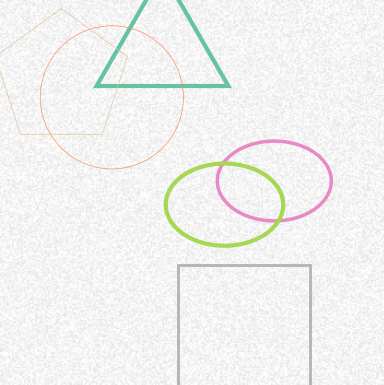[{"shape": "triangle", "thickness": 3, "radius": 0.99, "center": [0.422, 0.875]}, {"shape": "circle", "thickness": 0.5, "radius": 0.93, "center": [0.291, 0.747]}, {"shape": "oval", "thickness": 2.5, "radius": 0.74, "center": [0.712, 0.53]}, {"shape": "oval", "thickness": 3, "radius": 0.76, "center": [0.583, 0.468]}, {"shape": "pentagon", "thickness": 0.5, "radius": 0.9, "center": [0.159, 0.797]}, {"shape": "square", "thickness": 2, "radius": 0.86, "center": [0.633, 0.14]}]